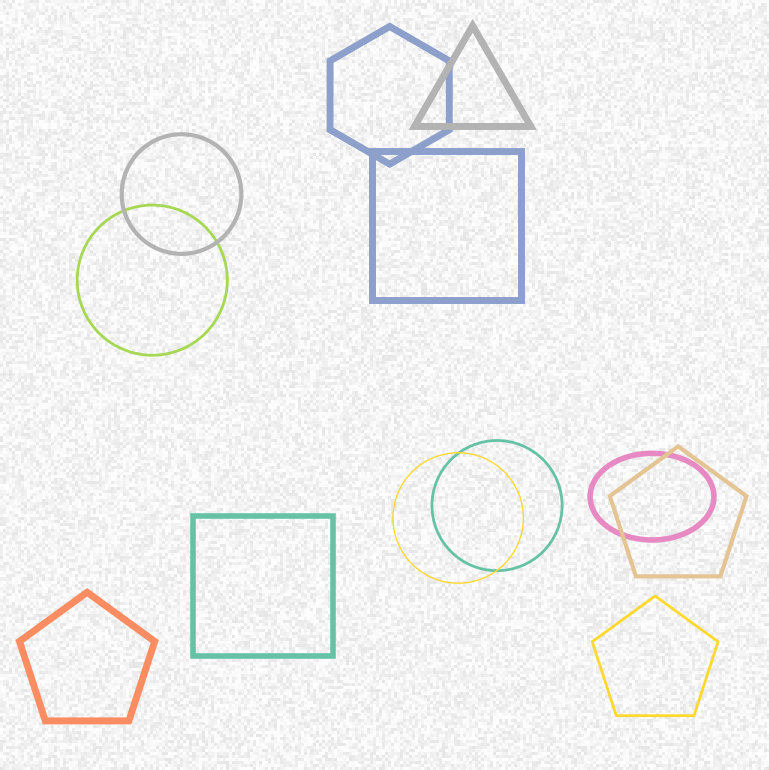[{"shape": "circle", "thickness": 1, "radius": 0.42, "center": [0.645, 0.343]}, {"shape": "square", "thickness": 2, "radius": 0.45, "center": [0.342, 0.239]}, {"shape": "pentagon", "thickness": 2.5, "radius": 0.46, "center": [0.113, 0.138]}, {"shape": "square", "thickness": 2.5, "radius": 0.48, "center": [0.58, 0.707]}, {"shape": "hexagon", "thickness": 2.5, "radius": 0.45, "center": [0.506, 0.876]}, {"shape": "oval", "thickness": 2, "radius": 0.4, "center": [0.847, 0.355]}, {"shape": "circle", "thickness": 1, "radius": 0.49, "center": [0.198, 0.636]}, {"shape": "pentagon", "thickness": 1, "radius": 0.43, "center": [0.851, 0.14]}, {"shape": "circle", "thickness": 0.5, "radius": 0.42, "center": [0.595, 0.327]}, {"shape": "pentagon", "thickness": 1.5, "radius": 0.47, "center": [0.881, 0.327]}, {"shape": "triangle", "thickness": 2.5, "radius": 0.44, "center": [0.614, 0.879]}, {"shape": "circle", "thickness": 1.5, "radius": 0.39, "center": [0.236, 0.748]}]